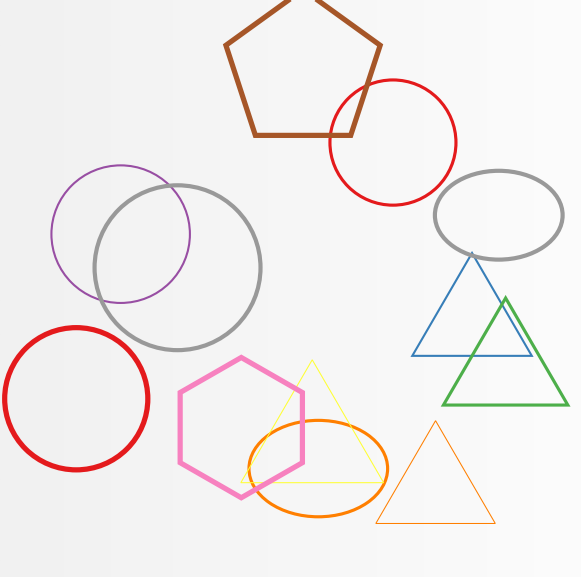[{"shape": "circle", "thickness": 1.5, "radius": 0.54, "center": [0.676, 0.752]}, {"shape": "circle", "thickness": 2.5, "radius": 0.62, "center": [0.131, 0.309]}, {"shape": "triangle", "thickness": 1, "radius": 0.59, "center": [0.812, 0.442]}, {"shape": "triangle", "thickness": 1.5, "radius": 0.62, "center": [0.87, 0.36]}, {"shape": "circle", "thickness": 1, "radius": 0.6, "center": [0.208, 0.594]}, {"shape": "oval", "thickness": 1.5, "radius": 0.6, "center": [0.548, 0.188]}, {"shape": "triangle", "thickness": 0.5, "radius": 0.59, "center": [0.749, 0.152]}, {"shape": "triangle", "thickness": 0.5, "radius": 0.71, "center": [0.537, 0.234]}, {"shape": "pentagon", "thickness": 2.5, "radius": 0.7, "center": [0.521, 0.878]}, {"shape": "hexagon", "thickness": 2.5, "radius": 0.61, "center": [0.415, 0.259]}, {"shape": "circle", "thickness": 2, "radius": 0.71, "center": [0.305, 0.536]}, {"shape": "oval", "thickness": 2, "radius": 0.55, "center": [0.858, 0.626]}]